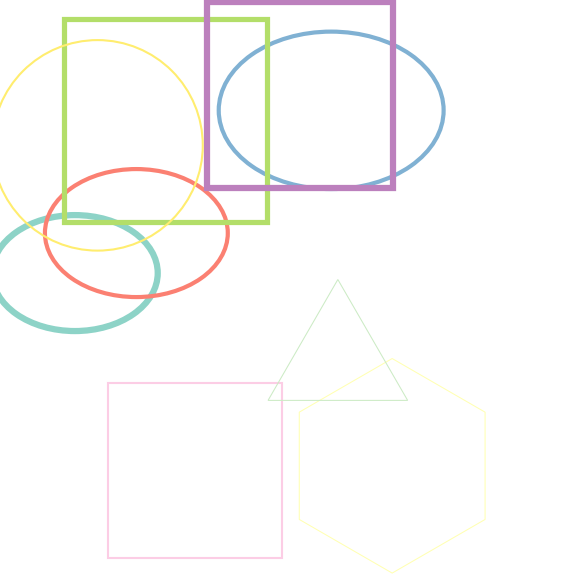[{"shape": "oval", "thickness": 3, "radius": 0.72, "center": [0.13, 0.526]}, {"shape": "hexagon", "thickness": 0.5, "radius": 0.93, "center": [0.679, 0.193]}, {"shape": "oval", "thickness": 2, "radius": 0.79, "center": [0.236, 0.596]}, {"shape": "oval", "thickness": 2, "radius": 0.97, "center": [0.573, 0.808]}, {"shape": "square", "thickness": 2.5, "radius": 0.88, "center": [0.287, 0.791]}, {"shape": "square", "thickness": 1, "radius": 0.76, "center": [0.338, 0.184]}, {"shape": "square", "thickness": 3, "radius": 0.81, "center": [0.519, 0.835]}, {"shape": "triangle", "thickness": 0.5, "radius": 0.7, "center": [0.585, 0.376]}, {"shape": "circle", "thickness": 1, "radius": 0.91, "center": [0.169, 0.747]}]